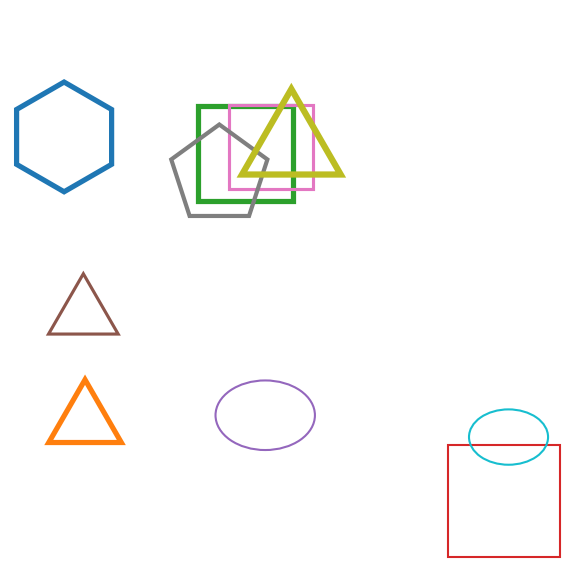[{"shape": "hexagon", "thickness": 2.5, "radius": 0.47, "center": [0.111, 0.762]}, {"shape": "triangle", "thickness": 2.5, "radius": 0.36, "center": [0.147, 0.269]}, {"shape": "square", "thickness": 2.5, "radius": 0.41, "center": [0.425, 0.733]}, {"shape": "square", "thickness": 1, "radius": 0.48, "center": [0.873, 0.131]}, {"shape": "oval", "thickness": 1, "radius": 0.43, "center": [0.459, 0.28]}, {"shape": "triangle", "thickness": 1.5, "radius": 0.35, "center": [0.144, 0.455]}, {"shape": "square", "thickness": 1.5, "radius": 0.36, "center": [0.47, 0.744]}, {"shape": "pentagon", "thickness": 2, "radius": 0.44, "center": [0.38, 0.696]}, {"shape": "triangle", "thickness": 3, "radius": 0.49, "center": [0.505, 0.746]}, {"shape": "oval", "thickness": 1, "radius": 0.34, "center": [0.881, 0.242]}]